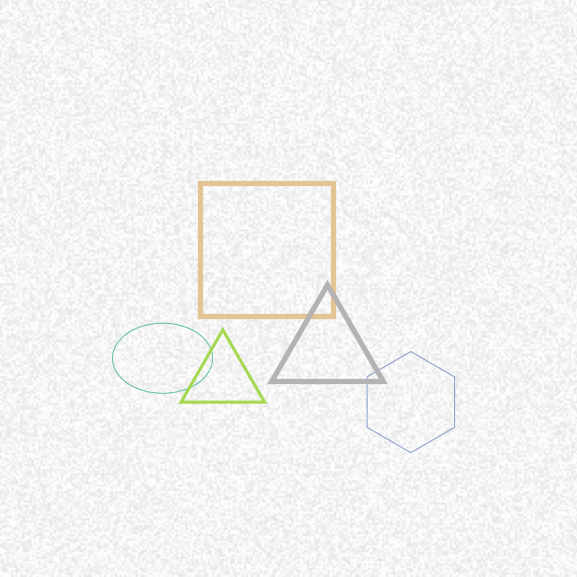[{"shape": "oval", "thickness": 0.5, "radius": 0.43, "center": [0.281, 0.379]}, {"shape": "hexagon", "thickness": 0.5, "radius": 0.44, "center": [0.711, 0.303]}, {"shape": "triangle", "thickness": 1.5, "radius": 0.42, "center": [0.386, 0.345]}, {"shape": "square", "thickness": 2.5, "radius": 0.58, "center": [0.462, 0.567]}, {"shape": "triangle", "thickness": 2.5, "radius": 0.56, "center": [0.567, 0.394]}]